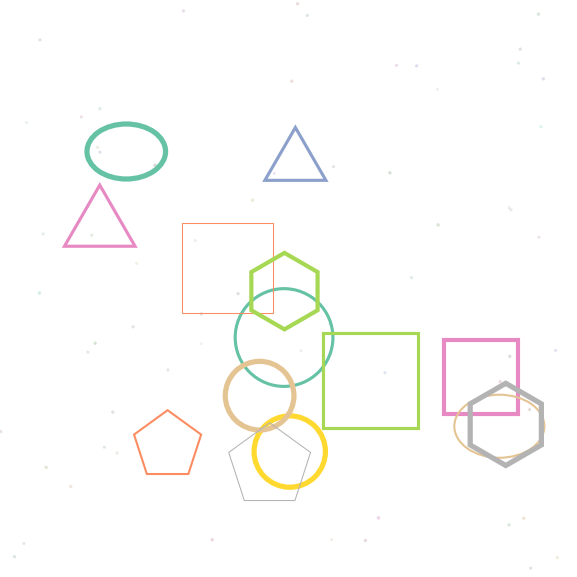[{"shape": "circle", "thickness": 1.5, "radius": 0.42, "center": [0.492, 0.415]}, {"shape": "oval", "thickness": 2.5, "radius": 0.34, "center": [0.219, 0.737]}, {"shape": "square", "thickness": 0.5, "radius": 0.39, "center": [0.394, 0.535]}, {"shape": "pentagon", "thickness": 1, "radius": 0.31, "center": [0.29, 0.228]}, {"shape": "triangle", "thickness": 1.5, "radius": 0.3, "center": [0.511, 0.717]}, {"shape": "triangle", "thickness": 1.5, "radius": 0.35, "center": [0.173, 0.608]}, {"shape": "square", "thickness": 2, "radius": 0.32, "center": [0.833, 0.347]}, {"shape": "hexagon", "thickness": 2, "radius": 0.33, "center": [0.493, 0.495]}, {"shape": "square", "thickness": 1.5, "radius": 0.41, "center": [0.642, 0.34]}, {"shape": "circle", "thickness": 2.5, "radius": 0.31, "center": [0.502, 0.217]}, {"shape": "oval", "thickness": 1, "radius": 0.39, "center": [0.865, 0.261]}, {"shape": "circle", "thickness": 2.5, "radius": 0.3, "center": [0.45, 0.314]}, {"shape": "hexagon", "thickness": 2.5, "radius": 0.36, "center": [0.876, 0.264]}, {"shape": "pentagon", "thickness": 0.5, "radius": 0.37, "center": [0.467, 0.193]}]